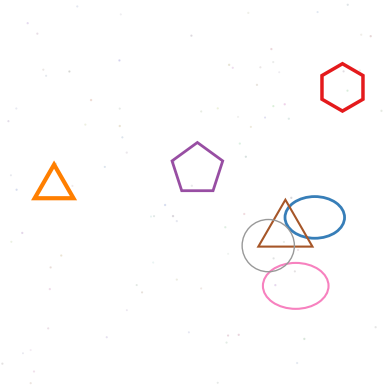[{"shape": "hexagon", "thickness": 2.5, "radius": 0.31, "center": [0.89, 0.773]}, {"shape": "oval", "thickness": 2, "radius": 0.39, "center": [0.818, 0.435]}, {"shape": "pentagon", "thickness": 2, "radius": 0.35, "center": [0.513, 0.561]}, {"shape": "triangle", "thickness": 3, "radius": 0.29, "center": [0.14, 0.514]}, {"shape": "triangle", "thickness": 1.5, "radius": 0.41, "center": [0.741, 0.4]}, {"shape": "oval", "thickness": 1.5, "radius": 0.43, "center": [0.768, 0.257]}, {"shape": "circle", "thickness": 1, "radius": 0.34, "center": [0.697, 0.362]}]